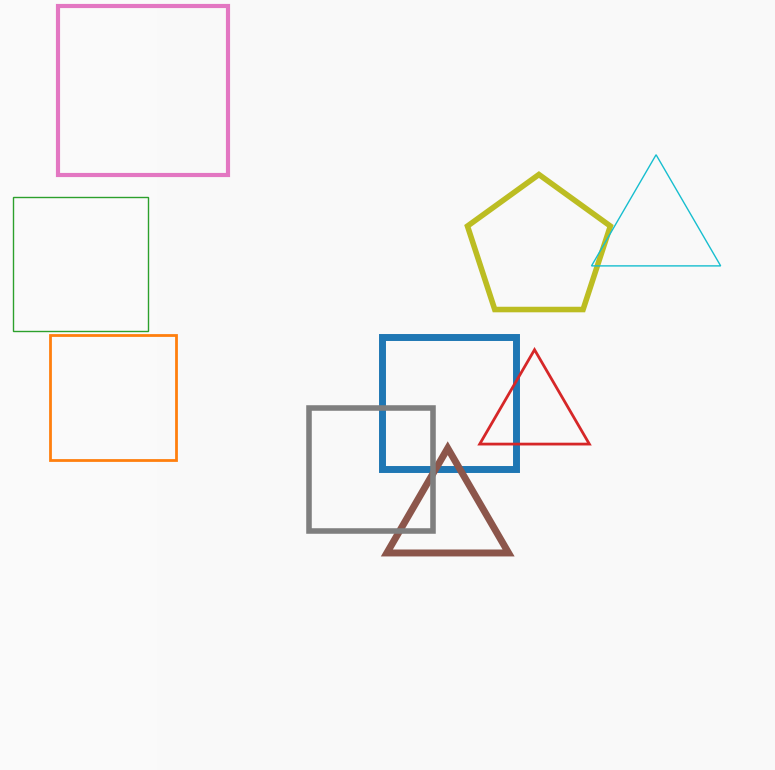[{"shape": "square", "thickness": 2.5, "radius": 0.43, "center": [0.579, 0.477]}, {"shape": "square", "thickness": 1, "radius": 0.41, "center": [0.146, 0.484]}, {"shape": "square", "thickness": 0.5, "radius": 0.44, "center": [0.104, 0.657]}, {"shape": "triangle", "thickness": 1, "radius": 0.41, "center": [0.69, 0.464]}, {"shape": "triangle", "thickness": 2.5, "radius": 0.45, "center": [0.578, 0.327]}, {"shape": "square", "thickness": 1.5, "radius": 0.55, "center": [0.185, 0.883]}, {"shape": "square", "thickness": 2, "radius": 0.4, "center": [0.478, 0.391]}, {"shape": "pentagon", "thickness": 2, "radius": 0.48, "center": [0.695, 0.676]}, {"shape": "triangle", "thickness": 0.5, "radius": 0.48, "center": [0.847, 0.703]}]